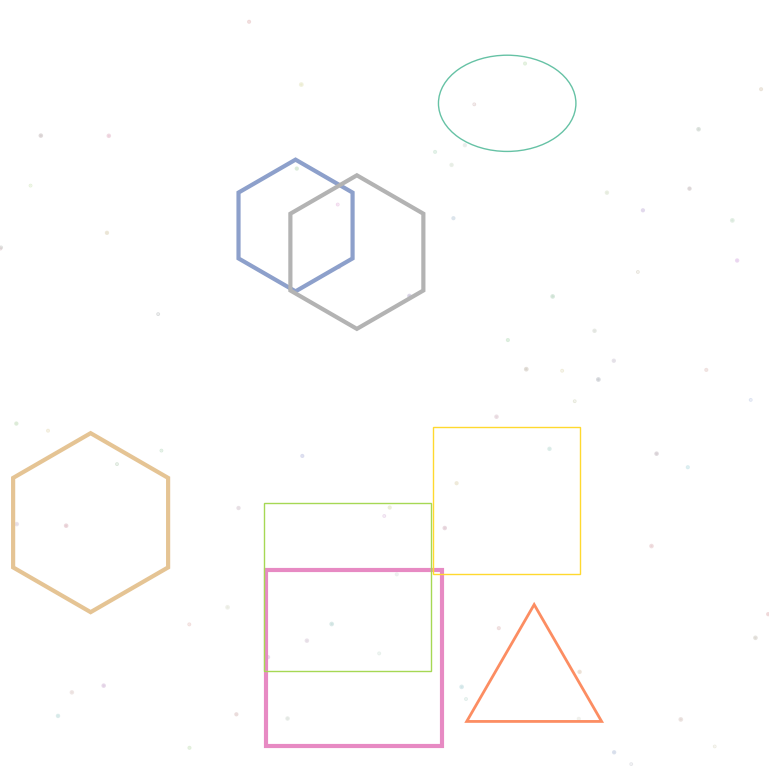[{"shape": "oval", "thickness": 0.5, "radius": 0.45, "center": [0.659, 0.866]}, {"shape": "triangle", "thickness": 1, "radius": 0.51, "center": [0.694, 0.114]}, {"shape": "hexagon", "thickness": 1.5, "radius": 0.43, "center": [0.384, 0.707]}, {"shape": "square", "thickness": 1.5, "radius": 0.57, "center": [0.46, 0.145]}, {"shape": "square", "thickness": 0.5, "radius": 0.54, "center": [0.452, 0.238]}, {"shape": "square", "thickness": 0.5, "radius": 0.48, "center": [0.658, 0.35]}, {"shape": "hexagon", "thickness": 1.5, "radius": 0.58, "center": [0.118, 0.321]}, {"shape": "hexagon", "thickness": 1.5, "radius": 0.5, "center": [0.463, 0.673]}]